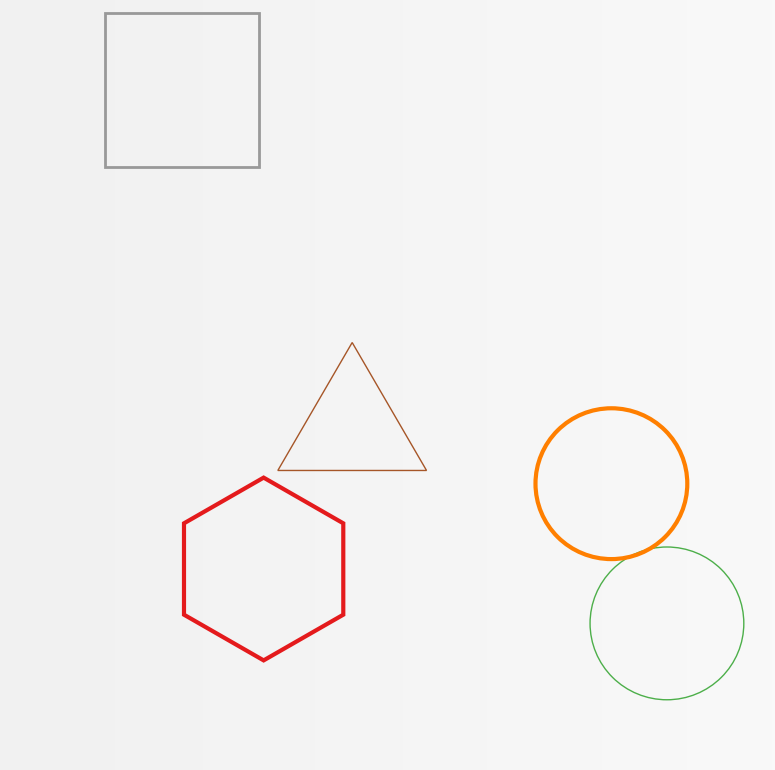[{"shape": "hexagon", "thickness": 1.5, "radius": 0.59, "center": [0.34, 0.261]}, {"shape": "circle", "thickness": 0.5, "radius": 0.5, "center": [0.861, 0.19]}, {"shape": "circle", "thickness": 1.5, "radius": 0.49, "center": [0.789, 0.372]}, {"shape": "triangle", "thickness": 0.5, "radius": 0.55, "center": [0.454, 0.444]}, {"shape": "square", "thickness": 1, "radius": 0.5, "center": [0.235, 0.883]}]